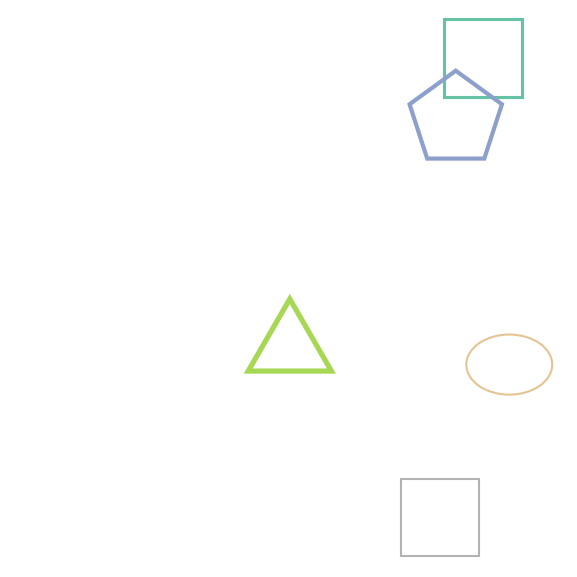[{"shape": "square", "thickness": 1.5, "radius": 0.34, "center": [0.836, 0.899]}, {"shape": "pentagon", "thickness": 2, "radius": 0.42, "center": [0.789, 0.793]}, {"shape": "triangle", "thickness": 2.5, "radius": 0.42, "center": [0.502, 0.398]}, {"shape": "oval", "thickness": 1, "radius": 0.37, "center": [0.882, 0.368]}, {"shape": "square", "thickness": 1, "radius": 0.34, "center": [0.762, 0.103]}]